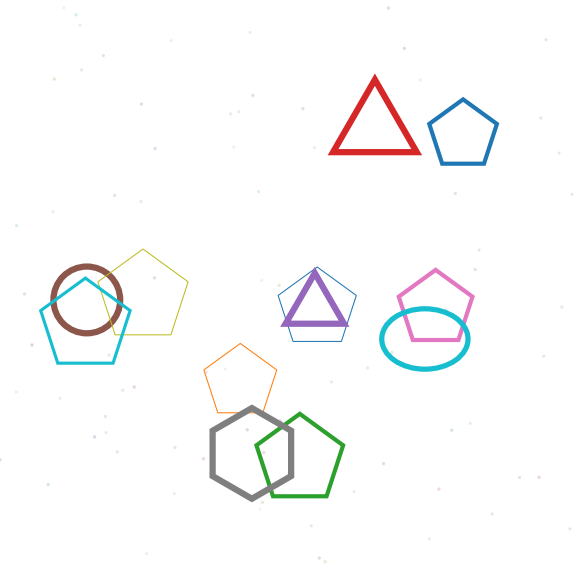[{"shape": "pentagon", "thickness": 0.5, "radius": 0.36, "center": [0.549, 0.466]}, {"shape": "pentagon", "thickness": 2, "radius": 0.31, "center": [0.802, 0.765]}, {"shape": "pentagon", "thickness": 0.5, "radius": 0.33, "center": [0.416, 0.338]}, {"shape": "pentagon", "thickness": 2, "radius": 0.39, "center": [0.519, 0.204]}, {"shape": "triangle", "thickness": 3, "radius": 0.42, "center": [0.649, 0.777]}, {"shape": "triangle", "thickness": 3, "radius": 0.29, "center": [0.545, 0.468]}, {"shape": "circle", "thickness": 3, "radius": 0.29, "center": [0.15, 0.48]}, {"shape": "pentagon", "thickness": 2, "radius": 0.34, "center": [0.754, 0.465]}, {"shape": "hexagon", "thickness": 3, "radius": 0.39, "center": [0.436, 0.214]}, {"shape": "pentagon", "thickness": 0.5, "radius": 0.41, "center": [0.248, 0.486]}, {"shape": "oval", "thickness": 2.5, "radius": 0.37, "center": [0.736, 0.412]}, {"shape": "pentagon", "thickness": 1.5, "radius": 0.41, "center": [0.148, 0.436]}]